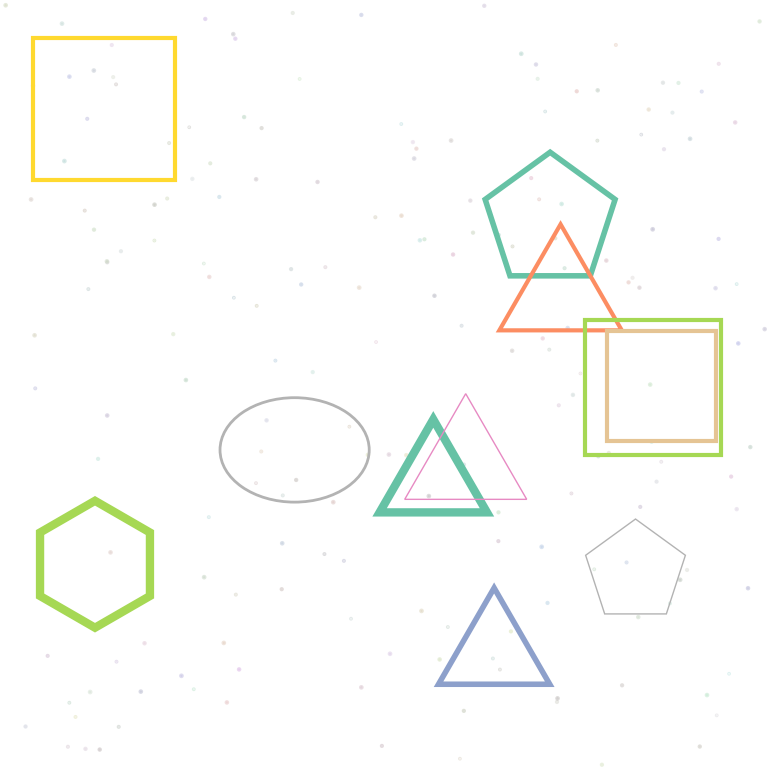[{"shape": "pentagon", "thickness": 2, "radius": 0.44, "center": [0.714, 0.714]}, {"shape": "triangle", "thickness": 3, "radius": 0.4, "center": [0.563, 0.375]}, {"shape": "triangle", "thickness": 1.5, "radius": 0.46, "center": [0.728, 0.617]}, {"shape": "triangle", "thickness": 2, "radius": 0.42, "center": [0.642, 0.153]}, {"shape": "triangle", "thickness": 0.5, "radius": 0.46, "center": [0.605, 0.397]}, {"shape": "square", "thickness": 1.5, "radius": 0.44, "center": [0.848, 0.496]}, {"shape": "hexagon", "thickness": 3, "radius": 0.41, "center": [0.123, 0.267]}, {"shape": "square", "thickness": 1.5, "radius": 0.46, "center": [0.135, 0.859]}, {"shape": "square", "thickness": 1.5, "radius": 0.36, "center": [0.859, 0.499]}, {"shape": "oval", "thickness": 1, "radius": 0.48, "center": [0.383, 0.416]}, {"shape": "pentagon", "thickness": 0.5, "radius": 0.34, "center": [0.825, 0.258]}]